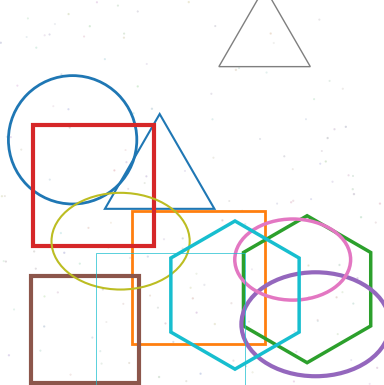[{"shape": "triangle", "thickness": 1.5, "radius": 0.82, "center": [0.415, 0.54]}, {"shape": "circle", "thickness": 2, "radius": 0.83, "center": [0.189, 0.637]}, {"shape": "square", "thickness": 2, "radius": 0.86, "center": [0.515, 0.278]}, {"shape": "hexagon", "thickness": 2.5, "radius": 0.95, "center": [0.798, 0.249]}, {"shape": "square", "thickness": 3, "radius": 0.79, "center": [0.242, 0.519]}, {"shape": "oval", "thickness": 3, "radius": 0.96, "center": [0.82, 0.158]}, {"shape": "square", "thickness": 3, "radius": 0.7, "center": [0.221, 0.144]}, {"shape": "oval", "thickness": 2.5, "radius": 0.75, "center": [0.76, 0.326]}, {"shape": "triangle", "thickness": 1, "radius": 0.69, "center": [0.687, 0.895]}, {"shape": "oval", "thickness": 1.5, "radius": 0.9, "center": [0.313, 0.374]}, {"shape": "hexagon", "thickness": 2.5, "radius": 0.96, "center": [0.61, 0.234]}, {"shape": "square", "thickness": 0.5, "radius": 0.97, "center": [0.443, 0.148]}]